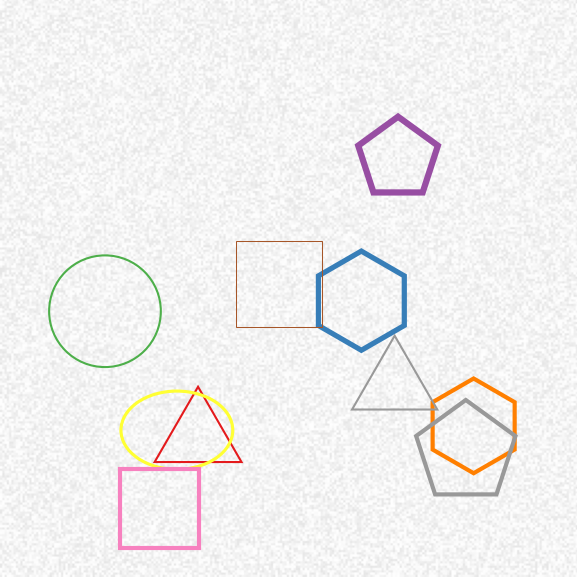[{"shape": "triangle", "thickness": 1, "radius": 0.43, "center": [0.343, 0.243]}, {"shape": "hexagon", "thickness": 2.5, "radius": 0.43, "center": [0.626, 0.478]}, {"shape": "circle", "thickness": 1, "radius": 0.48, "center": [0.182, 0.46]}, {"shape": "pentagon", "thickness": 3, "radius": 0.36, "center": [0.689, 0.725]}, {"shape": "hexagon", "thickness": 2, "radius": 0.41, "center": [0.82, 0.262]}, {"shape": "oval", "thickness": 1.5, "radius": 0.48, "center": [0.306, 0.254]}, {"shape": "square", "thickness": 0.5, "radius": 0.37, "center": [0.483, 0.507]}, {"shape": "square", "thickness": 2, "radius": 0.34, "center": [0.275, 0.119]}, {"shape": "triangle", "thickness": 1, "radius": 0.43, "center": [0.683, 0.333]}, {"shape": "pentagon", "thickness": 2, "radius": 0.45, "center": [0.807, 0.216]}]